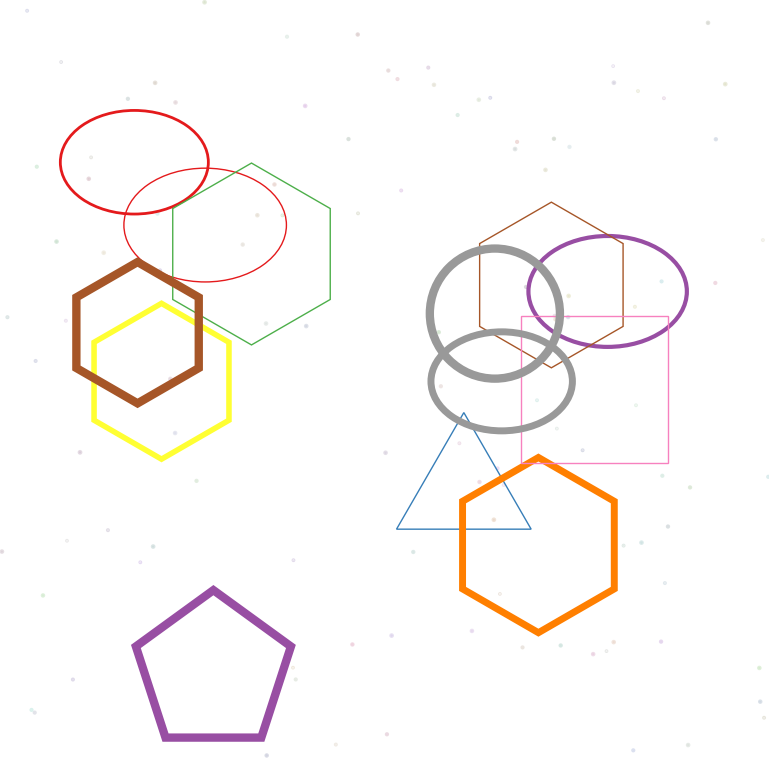[{"shape": "oval", "thickness": 1, "radius": 0.48, "center": [0.174, 0.789]}, {"shape": "oval", "thickness": 0.5, "radius": 0.53, "center": [0.266, 0.708]}, {"shape": "triangle", "thickness": 0.5, "radius": 0.5, "center": [0.602, 0.363]}, {"shape": "hexagon", "thickness": 0.5, "radius": 0.59, "center": [0.327, 0.67]}, {"shape": "oval", "thickness": 1.5, "radius": 0.51, "center": [0.789, 0.622]}, {"shape": "pentagon", "thickness": 3, "radius": 0.53, "center": [0.277, 0.128]}, {"shape": "hexagon", "thickness": 2.5, "radius": 0.57, "center": [0.699, 0.292]}, {"shape": "hexagon", "thickness": 2, "radius": 0.51, "center": [0.21, 0.505]}, {"shape": "hexagon", "thickness": 3, "radius": 0.46, "center": [0.179, 0.568]}, {"shape": "hexagon", "thickness": 0.5, "radius": 0.54, "center": [0.716, 0.63]}, {"shape": "square", "thickness": 0.5, "radius": 0.48, "center": [0.772, 0.495]}, {"shape": "circle", "thickness": 3, "radius": 0.42, "center": [0.643, 0.593]}, {"shape": "oval", "thickness": 2.5, "radius": 0.46, "center": [0.652, 0.505]}]